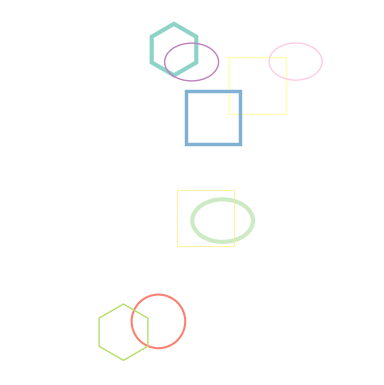[{"shape": "hexagon", "thickness": 3, "radius": 0.33, "center": [0.452, 0.871]}, {"shape": "square", "thickness": 1, "radius": 0.37, "center": [0.669, 0.778]}, {"shape": "circle", "thickness": 1.5, "radius": 0.35, "center": [0.411, 0.165]}, {"shape": "square", "thickness": 2.5, "radius": 0.35, "center": [0.554, 0.695]}, {"shape": "hexagon", "thickness": 1, "radius": 0.37, "center": [0.321, 0.137]}, {"shape": "oval", "thickness": 1, "radius": 0.34, "center": [0.768, 0.84]}, {"shape": "oval", "thickness": 1, "radius": 0.35, "center": [0.498, 0.839]}, {"shape": "oval", "thickness": 3, "radius": 0.39, "center": [0.578, 0.427]}, {"shape": "square", "thickness": 0.5, "radius": 0.37, "center": [0.534, 0.433]}]